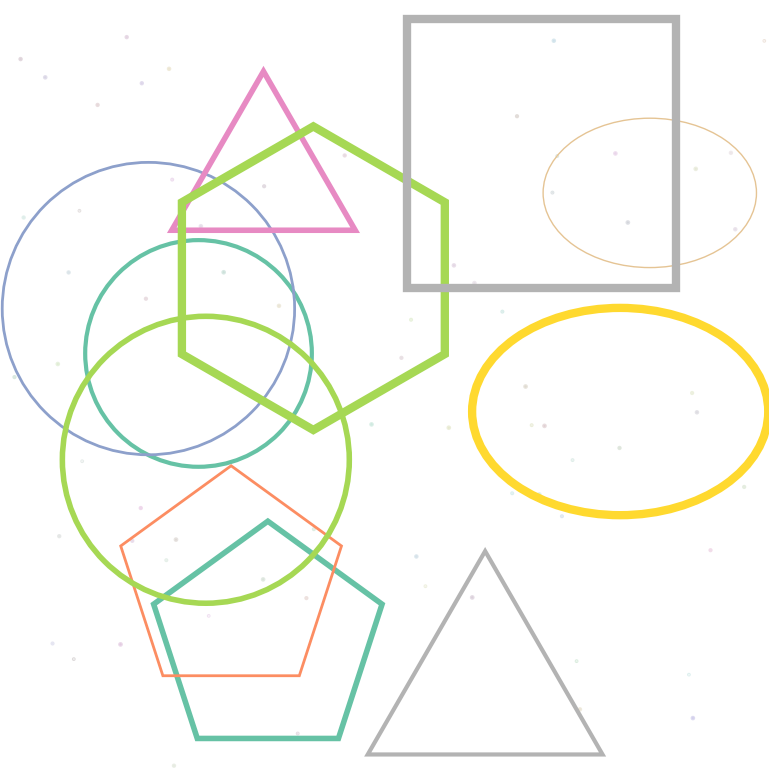[{"shape": "pentagon", "thickness": 2, "radius": 0.78, "center": [0.348, 0.167]}, {"shape": "circle", "thickness": 1.5, "radius": 0.74, "center": [0.258, 0.541]}, {"shape": "pentagon", "thickness": 1, "radius": 0.75, "center": [0.3, 0.244]}, {"shape": "circle", "thickness": 1, "radius": 0.95, "center": [0.193, 0.599]}, {"shape": "triangle", "thickness": 2, "radius": 0.69, "center": [0.342, 0.77]}, {"shape": "hexagon", "thickness": 3, "radius": 0.99, "center": [0.407, 0.639]}, {"shape": "circle", "thickness": 2, "radius": 0.93, "center": [0.267, 0.403]}, {"shape": "oval", "thickness": 3, "radius": 0.96, "center": [0.805, 0.466]}, {"shape": "oval", "thickness": 0.5, "radius": 0.69, "center": [0.844, 0.749]}, {"shape": "square", "thickness": 3, "radius": 0.87, "center": [0.703, 0.801]}, {"shape": "triangle", "thickness": 1.5, "radius": 0.88, "center": [0.63, 0.108]}]